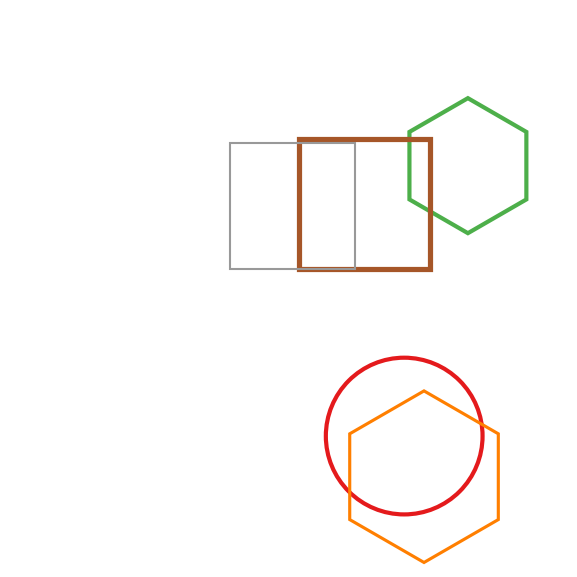[{"shape": "circle", "thickness": 2, "radius": 0.68, "center": [0.7, 0.244]}, {"shape": "hexagon", "thickness": 2, "radius": 0.58, "center": [0.81, 0.712]}, {"shape": "hexagon", "thickness": 1.5, "radius": 0.74, "center": [0.734, 0.174]}, {"shape": "square", "thickness": 2.5, "radius": 0.57, "center": [0.632, 0.646]}, {"shape": "square", "thickness": 1, "radius": 0.54, "center": [0.507, 0.642]}]